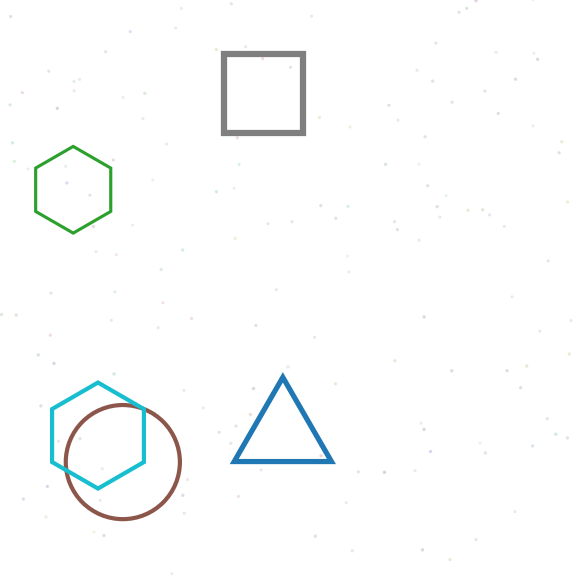[{"shape": "triangle", "thickness": 2.5, "radius": 0.49, "center": [0.49, 0.249]}, {"shape": "hexagon", "thickness": 1.5, "radius": 0.38, "center": [0.127, 0.671]}, {"shape": "circle", "thickness": 2, "radius": 0.49, "center": [0.213, 0.199]}, {"shape": "square", "thickness": 3, "radius": 0.34, "center": [0.456, 0.837]}, {"shape": "hexagon", "thickness": 2, "radius": 0.46, "center": [0.17, 0.245]}]